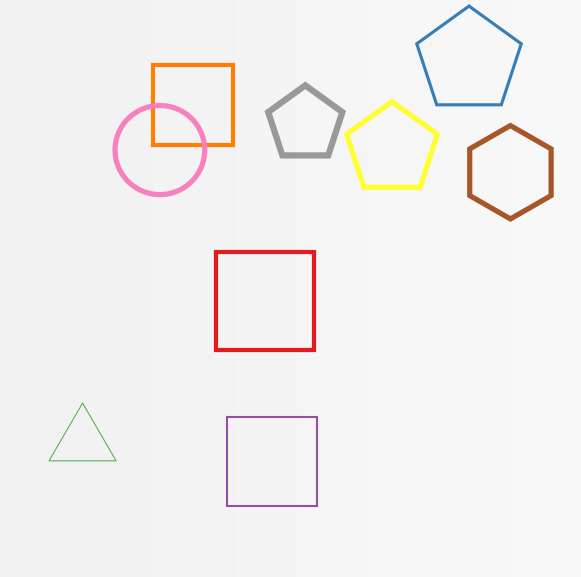[{"shape": "square", "thickness": 2, "radius": 0.42, "center": [0.455, 0.478]}, {"shape": "pentagon", "thickness": 1.5, "radius": 0.47, "center": [0.807, 0.894]}, {"shape": "triangle", "thickness": 0.5, "radius": 0.33, "center": [0.142, 0.234]}, {"shape": "square", "thickness": 1, "radius": 0.38, "center": [0.468, 0.2]}, {"shape": "square", "thickness": 2, "radius": 0.34, "center": [0.331, 0.817]}, {"shape": "pentagon", "thickness": 2.5, "radius": 0.41, "center": [0.674, 0.741]}, {"shape": "hexagon", "thickness": 2.5, "radius": 0.4, "center": [0.878, 0.701]}, {"shape": "circle", "thickness": 2.5, "radius": 0.39, "center": [0.275, 0.739]}, {"shape": "pentagon", "thickness": 3, "radius": 0.34, "center": [0.525, 0.784]}]